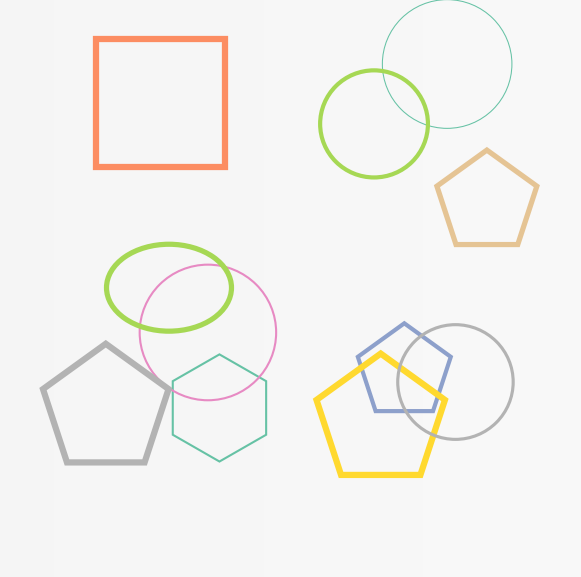[{"shape": "hexagon", "thickness": 1, "radius": 0.46, "center": [0.378, 0.293]}, {"shape": "circle", "thickness": 0.5, "radius": 0.56, "center": [0.769, 0.888]}, {"shape": "square", "thickness": 3, "radius": 0.56, "center": [0.276, 0.821]}, {"shape": "pentagon", "thickness": 2, "radius": 0.42, "center": [0.696, 0.355]}, {"shape": "circle", "thickness": 1, "radius": 0.59, "center": [0.358, 0.423]}, {"shape": "circle", "thickness": 2, "radius": 0.46, "center": [0.644, 0.785]}, {"shape": "oval", "thickness": 2.5, "radius": 0.54, "center": [0.291, 0.501]}, {"shape": "pentagon", "thickness": 3, "radius": 0.58, "center": [0.655, 0.271]}, {"shape": "pentagon", "thickness": 2.5, "radius": 0.45, "center": [0.838, 0.649]}, {"shape": "circle", "thickness": 1.5, "radius": 0.5, "center": [0.784, 0.338]}, {"shape": "pentagon", "thickness": 3, "radius": 0.57, "center": [0.182, 0.29]}]